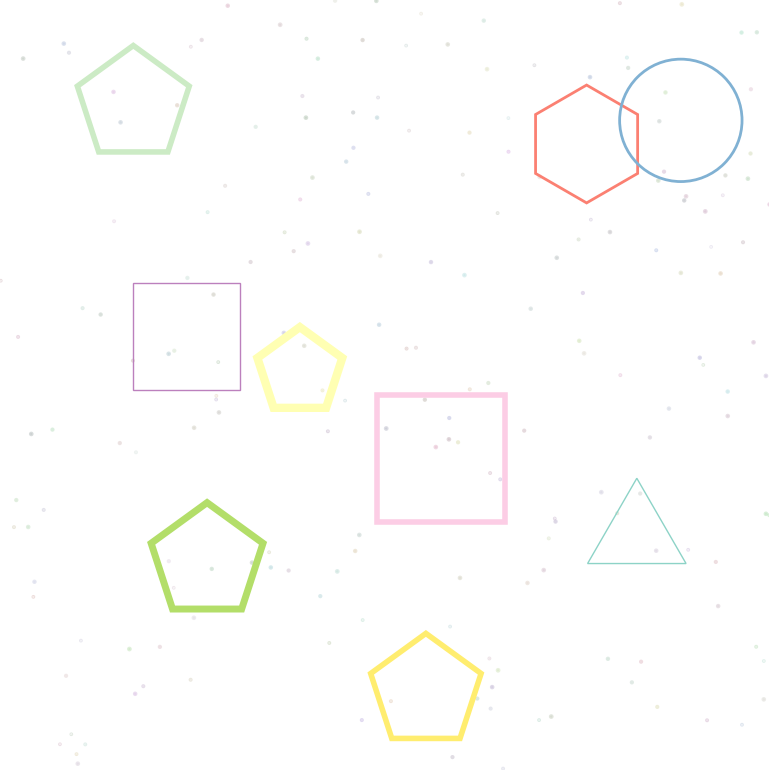[{"shape": "triangle", "thickness": 0.5, "radius": 0.37, "center": [0.827, 0.305]}, {"shape": "pentagon", "thickness": 3, "radius": 0.29, "center": [0.389, 0.517]}, {"shape": "hexagon", "thickness": 1, "radius": 0.38, "center": [0.762, 0.813]}, {"shape": "circle", "thickness": 1, "radius": 0.4, "center": [0.884, 0.844]}, {"shape": "pentagon", "thickness": 2.5, "radius": 0.38, "center": [0.269, 0.271]}, {"shape": "square", "thickness": 2, "radius": 0.41, "center": [0.573, 0.405]}, {"shape": "square", "thickness": 0.5, "radius": 0.35, "center": [0.242, 0.563]}, {"shape": "pentagon", "thickness": 2, "radius": 0.38, "center": [0.173, 0.864]}, {"shape": "pentagon", "thickness": 2, "radius": 0.38, "center": [0.553, 0.102]}]